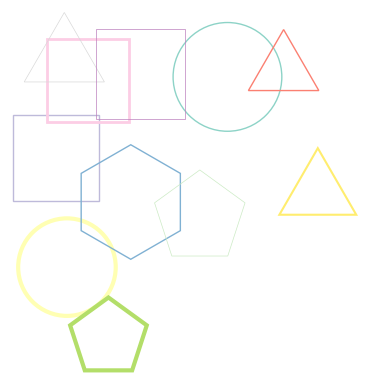[{"shape": "circle", "thickness": 1, "radius": 0.71, "center": [0.591, 0.8]}, {"shape": "circle", "thickness": 3, "radius": 0.63, "center": [0.174, 0.306]}, {"shape": "square", "thickness": 1, "radius": 0.56, "center": [0.146, 0.59]}, {"shape": "triangle", "thickness": 1, "radius": 0.53, "center": [0.737, 0.818]}, {"shape": "hexagon", "thickness": 1, "radius": 0.74, "center": [0.34, 0.475]}, {"shape": "pentagon", "thickness": 3, "radius": 0.52, "center": [0.282, 0.123]}, {"shape": "square", "thickness": 2, "radius": 0.54, "center": [0.229, 0.791]}, {"shape": "triangle", "thickness": 0.5, "radius": 0.6, "center": [0.167, 0.847]}, {"shape": "square", "thickness": 0.5, "radius": 0.58, "center": [0.365, 0.807]}, {"shape": "pentagon", "thickness": 0.5, "radius": 0.62, "center": [0.519, 0.435]}, {"shape": "triangle", "thickness": 1.5, "radius": 0.58, "center": [0.825, 0.5]}]